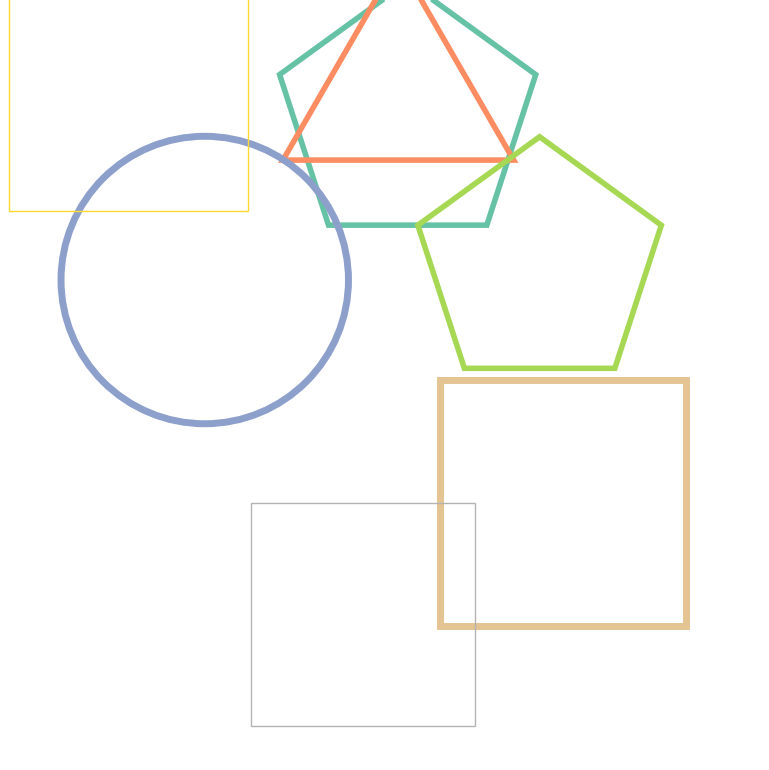[{"shape": "pentagon", "thickness": 2, "radius": 0.87, "center": [0.529, 0.849]}, {"shape": "triangle", "thickness": 2, "radius": 0.86, "center": [0.517, 0.879]}, {"shape": "circle", "thickness": 2.5, "radius": 0.93, "center": [0.266, 0.636]}, {"shape": "pentagon", "thickness": 2, "radius": 0.83, "center": [0.701, 0.656]}, {"shape": "square", "thickness": 0.5, "radius": 0.78, "center": [0.167, 0.881]}, {"shape": "square", "thickness": 2.5, "radius": 0.8, "center": [0.731, 0.347]}, {"shape": "square", "thickness": 0.5, "radius": 0.73, "center": [0.472, 0.202]}]